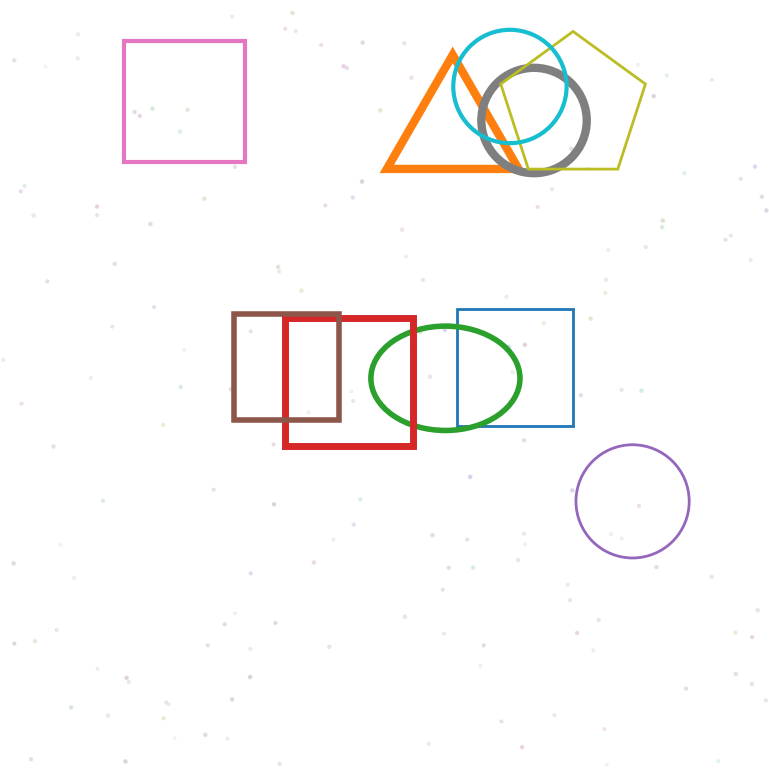[{"shape": "square", "thickness": 1, "radius": 0.38, "center": [0.669, 0.523]}, {"shape": "triangle", "thickness": 3, "radius": 0.49, "center": [0.588, 0.83]}, {"shape": "oval", "thickness": 2, "radius": 0.48, "center": [0.578, 0.509]}, {"shape": "square", "thickness": 2.5, "radius": 0.41, "center": [0.453, 0.504]}, {"shape": "circle", "thickness": 1, "radius": 0.37, "center": [0.822, 0.349]}, {"shape": "square", "thickness": 2, "radius": 0.34, "center": [0.372, 0.523]}, {"shape": "square", "thickness": 1.5, "radius": 0.39, "center": [0.239, 0.869]}, {"shape": "circle", "thickness": 3, "radius": 0.34, "center": [0.694, 0.844]}, {"shape": "pentagon", "thickness": 1, "radius": 0.49, "center": [0.744, 0.86]}, {"shape": "circle", "thickness": 1.5, "radius": 0.37, "center": [0.662, 0.888]}]